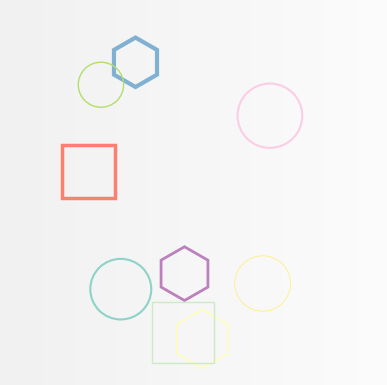[{"shape": "circle", "thickness": 1.5, "radius": 0.39, "center": [0.312, 0.249]}, {"shape": "hexagon", "thickness": 1, "radius": 0.38, "center": [0.522, 0.12]}, {"shape": "square", "thickness": 2.5, "radius": 0.34, "center": [0.228, 0.554]}, {"shape": "hexagon", "thickness": 3, "radius": 0.32, "center": [0.35, 0.838]}, {"shape": "circle", "thickness": 1, "radius": 0.29, "center": [0.26, 0.78]}, {"shape": "circle", "thickness": 1.5, "radius": 0.42, "center": [0.697, 0.699]}, {"shape": "hexagon", "thickness": 2, "radius": 0.35, "center": [0.476, 0.289]}, {"shape": "square", "thickness": 1, "radius": 0.4, "center": [0.472, 0.136]}, {"shape": "circle", "thickness": 0.5, "radius": 0.36, "center": [0.678, 0.264]}]